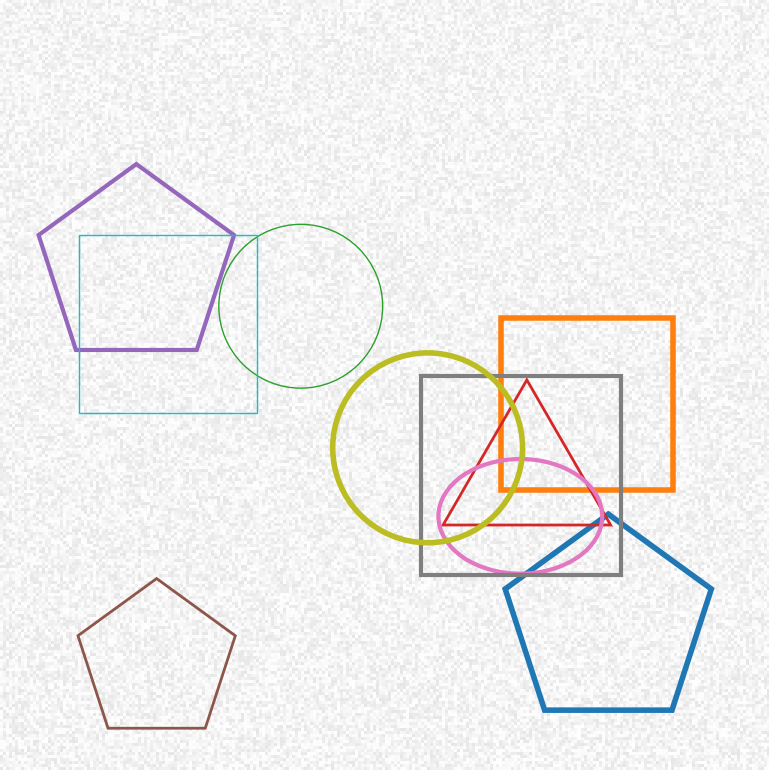[{"shape": "pentagon", "thickness": 2, "radius": 0.7, "center": [0.79, 0.192]}, {"shape": "square", "thickness": 2, "radius": 0.56, "center": [0.762, 0.476]}, {"shape": "circle", "thickness": 0.5, "radius": 0.53, "center": [0.391, 0.602]}, {"shape": "triangle", "thickness": 1, "radius": 0.63, "center": [0.684, 0.381]}, {"shape": "pentagon", "thickness": 1.5, "radius": 0.67, "center": [0.177, 0.653]}, {"shape": "pentagon", "thickness": 1, "radius": 0.54, "center": [0.203, 0.141]}, {"shape": "oval", "thickness": 1.5, "radius": 0.53, "center": [0.676, 0.329]}, {"shape": "square", "thickness": 1.5, "radius": 0.65, "center": [0.677, 0.382]}, {"shape": "circle", "thickness": 2, "radius": 0.62, "center": [0.555, 0.418]}, {"shape": "square", "thickness": 0.5, "radius": 0.58, "center": [0.218, 0.579]}]